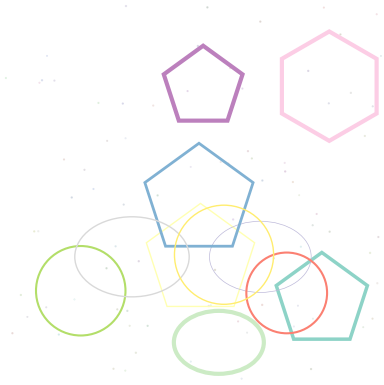[{"shape": "pentagon", "thickness": 2.5, "radius": 0.62, "center": [0.836, 0.22]}, {"shape": "pentagon", "thickness": 1, "radius": 0.74, "center": [0.521, 0.324]}, {"shape": "oval", "thickness": 0.5, "radius": 0.66, "center": [0.676, 0.333]}, {"shape": "circle", "thickness": 1.5, "radius": 0.52, "center": [0.745, 0.239]}, {"shape": "pentagon", "thickness": 2, "radius": 0.74, "center": [0.517, 0.48]}, {"shape": "circle", "thickness": 1.5, "radius": 0.58, "center": [0.21, 0.245]}, {"shape": "hexagon", "thickness": 3, "radius": 0.71, "center": [0.855, 0.776]}, {"shape": "oval", "thickness": 1, "radius": 0.74, "center": [0.343, 0.333]}, {"shape": "pentagon", "thickness": 3, "radius": 0.54, "center": [0.528, 0.774]}, {"shape": "oval", "thickness": 3, "radius": 0.58, "center": [0.568, 0.111]}, {"shape": "circle", "thickness": 1, "radius": 0.64, "center": [0.582, 0.338]}]